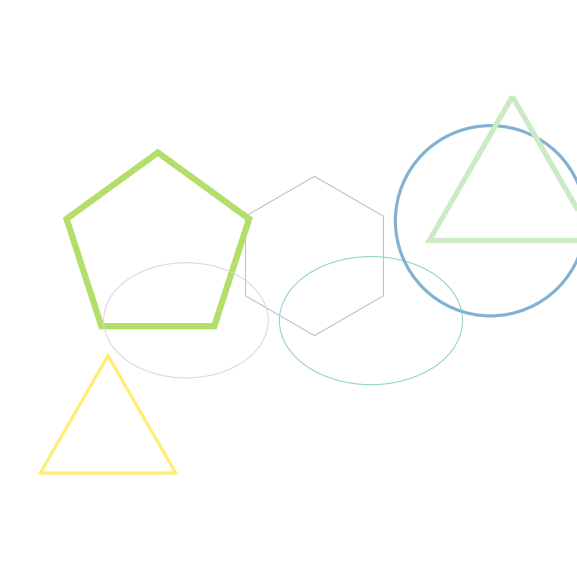[{"shape": "oval", "thickness": 0.5, "radius": 0.79, "center": [0.642, 0.444]}, {"shape": "hexagon", "thickness": 0.5, "radius": 0.69, "center": [0.544, 0.556]}, {"shape": "circle", "thickness": 1.5, "radius": 0.82, "center": [0.849, 0.617]}, {"shape": "pentagon", "thickness": 3, "radius": 0.83, "center": [0.273, 0.569]}, {"shape": "oval", "thickness": 0.5, "radius": 0.71, "center": [0.322, 0.444]}, {"shape": "triangle", "thickness": 2.5, "radius": 0.83, "center": [0.887, 0.666]}, {"shape": "triangle", "thickness": 1.5, "radius": 0.68, "center": [0.187, 0.248]}]